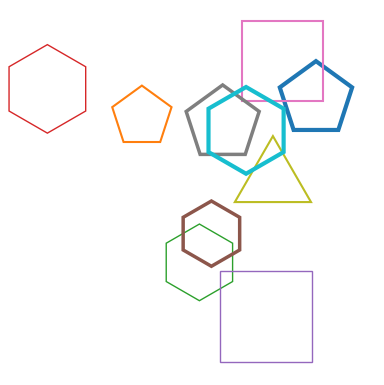[{"shape": "pentagon", "thickness": 3, "radius": 0.49, "center": [0.821, 0.742]}, {"shape": "pentagon", "thickness": 1.5, "radius": 0.4, "center": [0.369, 0.697]}, {"shape": "hexagon", "thickness": 1, "radius": 0.5, "center": [0.518, 0.319]}, {"shape": "hexagon", "thickness": 1, "radius": 0.57, "center": [0.123, 0.769]}, {"shape": "square", "thickness": 1, "radius": 0.59, "center": [0.691, 0.178]}, {"shape": "hexagon", "thickness": 2.5, "radius": 0.42, "center": [0.549, 0.393]}, {"shape": "square", "thickness": 1.5, "radius": 0.52, "center": [0.733, 0.842]}, {"shape": "pentagon", "thickness": 2.5, "radius": 0.5, "center": [0.578, 0.68]}, {"shape": "triangle", "thickness": 1.5, "radius": 0.57, "center": [0.709, 0.532]}, {"shape": "hexagon", "thickness": 3, "radius": 0.56, "center": [0.639, 0.661]}]